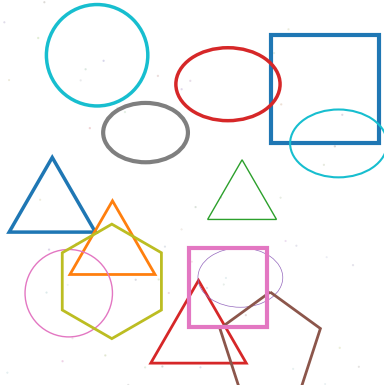[{"shape": "triangle", "thickness": 2.5, "radius": 0.65, "center": [0.136, 0.462]}, {"shape": "square", "thickness": 3, "radius": 0.7, "center": [0.845, 0.769]}, {"shape": "triangle", "thickness": 2, "radius": 0.64, "center": [0.292, 0.351]}, {"shape": "triangle", "thickness": 1, "radius": 0.52, "center": [0.629, 0.482]}, {"shape": "triangle", "thickness": 2, "radius": 0.72, "center": [0.516, 0.128]}, {"shape": "oval", "thickness": 2.5, "radius": 0.68, "center": [0.592, 0.781]}, {"shape": "oval", "thickness": 0.5, "radius": 0.55, "center": [0.624, 0.279]}, {"shape": "pentagon", "thickness": 2, "radius": 0.69, "center": [0.702, 0.104]}, {"shape": "square", "thickness": 3, "radius": 0.51, "center": [0.592, 0.253]}, {"shape": "circle", "thickness": 1, "radius": 0.57, "center": [0.179, 0.238]}, {"shape": "oval", "thickness": 3, "radius": 0.55, "center": [0.378, 0.656]}, {"shape": "hexagon", "thickness": 2, "radius": 0.74, "center": [0.29, 0.269]}, {"shape": "oval", "thickness": 1.5, "radius": 0.63, "center": [0.879, 0.627]}, {"shape": "circle", "thickness": 2.5, "radius": 0.66, "center": [0.252, 0.856]}]